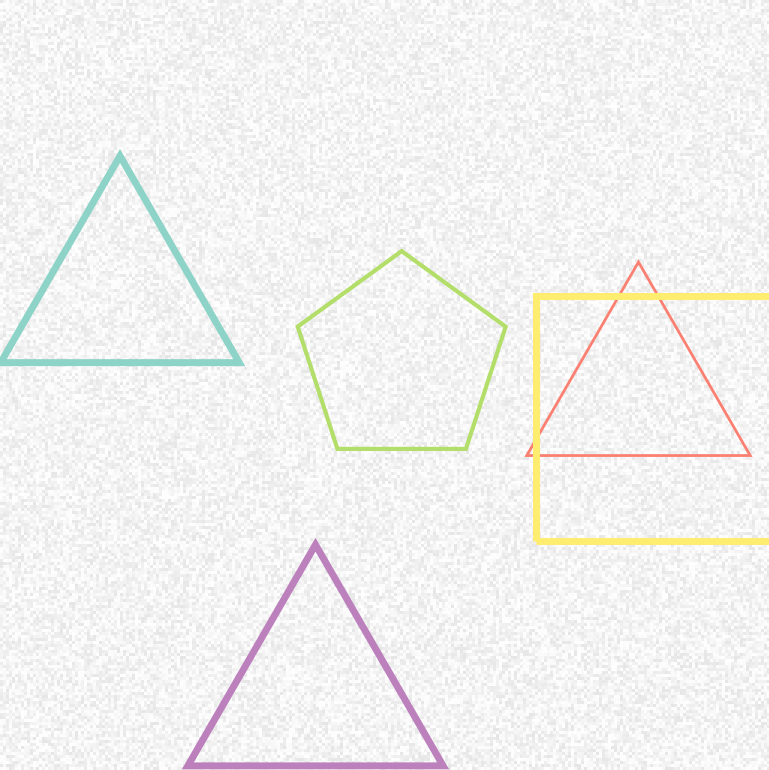[{"shape": "triangle", "thickness": 2.5, "radius": 0.89, "center": [0.156, 0.619]}, {"shape": "triangle", "thickness": 1, "radius": 0.84, "center": [0.829, 0.492]}, {"shape": "pentagon", "thickness": 1.5, "radius": 0.71, "center": [0.522, 0.532]}, {"shape": "triangle", "thickness": 2.5, "radius": 0.96, "center": [0.41, 0.101]}, {"shape": "square", "thickness": 2.5, "radius": 0.79, "center": [0.855, 0.457]}]